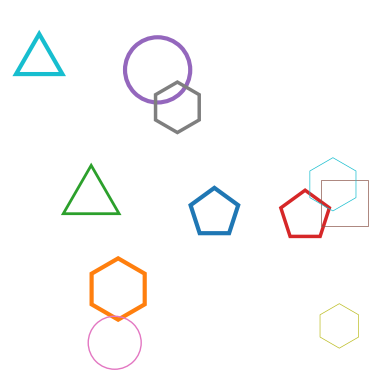[{"shape": "pentagon", "thickness": 3, "radius": 0.33, "center": [0.557, 0.447]}, {"shape": "hexagon", "thickness": 3, "radius": 0.4, "center": [0.307, 0.249]}, {"shape": "triangle", "thickness": 2, "radius": 0.42, "center": [0.237, 0.487]}, {"shape": "pentagon", "thickness": 2.5, "radius": 0.33, "center": [0.793, 0.44]}, {"shape": "circle", "thickness": 3, "radius": 0.42, "center": [0.409, 0.819]}, {"shape": "square", "thickness": 0.5, "radius": 0.3, "center": [0.895, 0.472]}, {"shape": "circle", "thickness": 1, "radius": 0.34, "center": [0.298, 0.11]}, {"shape": "hexagon", "thickness": 2.5, "radius": 0.33, "center": [0.461, 0.721]}, {"shape": "hexagon", "thickness": 0.5, "radius": 0.29, "center": [0.881, 0.153]}, {"shape": "hexagon", "thickness": 0.5, "radius": 0.35, "center": [0.865, 0.521]}, {"shape": "triangle", "thickness": 3, "radius": 0.35, "center": [0.102, 0.842]}]